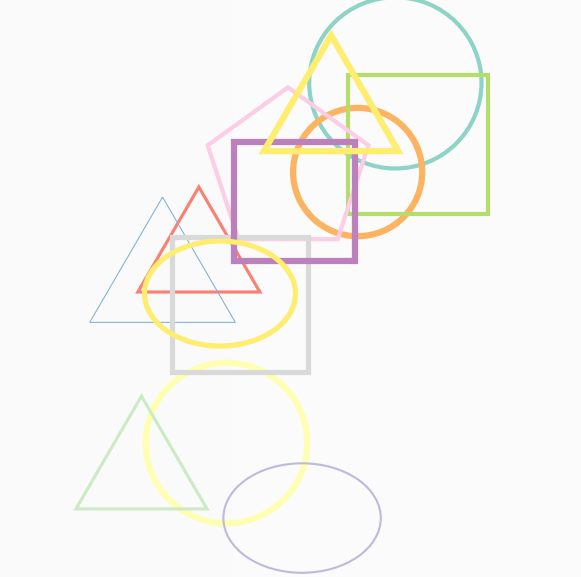[{"shape": "circle", "thickness": 2, "radius": 0.74, "center": [0.68, 0.856]}, {"shape": "circle", "thickness": 3, "radius": 0.69, "center": [0.39, 0.232]}, {"shape": "oval", "thickness": 1, "radius": 0.68, "center": [0.52, 0.102]}, {"shape": "triangle", "thickness": 1.5, "radius": 0.61, "center": [0.342, 0.554]}, {"shape": "triangle", "thickness": 0.5, "radius": 0.72, "center": [0.28, 0.513]}, {"shape": "circle", "thickness": 3, "radius": 0.56, "center": [0.615, 0.701]}, {"shape": "square", "thickness": 2, "radius": 0.6, "center": [0.718, 0.749]}, {"shape": "pentagon", "thickness": 2, "radius": 0.73, "center": [0.496, 0.703]}, {"shape": "square", "thickness": 2.5, "radius": 0.59, "center": [0.413, 0.472]}, {"shape": "square", "thickness": 3, "radius": 0.52, "center": [0.507, 0.65]}, {"shape": "triangle", "thickness": 1.5, "radius": 0.65, "center": [0.243, 0.183]}, {"shape": "oval", "thickness": 2.5, "radius": 0.65, "center": [0.379, 0.491]}, {"shape": "triangle", "thickness": 3, "radius": 0.67, "center": [0.57, 0.804]}]